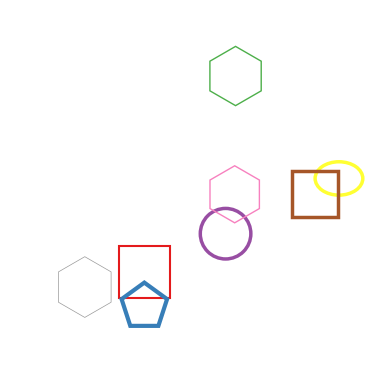[{"shape": "square", "thickness": 1.5, "radius": 0.34, "center": [0.375, 0.294]}, {"shape": "pentagon", "thickness": 3, "radius": 0.31, "center": [0.375, 0.204]}, {"shape": "hexagon", "thickness": 1, "radius": 0.38, "center": [0.612, 0.803]}, {"shape": "circle", "thickness": 2.5, "radius": 0.33, "center": [0.586, 0.393]}, {"shape": "oval", "thickness": 2.5, "radius": 0.31, "center": [0.88, 0.537]}, {"shape": "square", "thickness": 2.5, "radius": 0.3, "center": [0.819, 0.496]}, {"shape": "hexagon", "thickness": 1, "radius": 0.37, "center": [0.61, 0.495]}, {"shape": "hexagon", "thickness": 0.5, "radius": 0.39, "center": [0.22, 0.254]}]